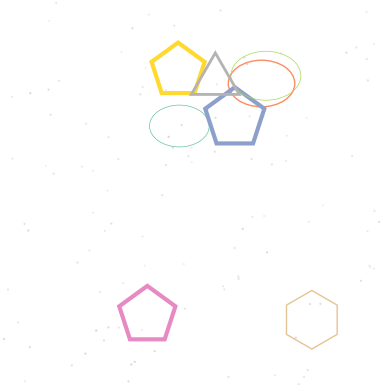[{"shape": "oval", "thickness": 0.5, "radius": 0.39, "center": [0.466, 0.673]}, {"shape": "oval", "thickness": 1, "radius": 0.43, "center": [0.679, 0.783]}, {"shape": "pentagon", "thickness": 3, "radius": 0.4, "center": [0.61, 0.693]}, {"shape": "pentagon", "thickness": 3, "radius": 0.38, "center": [0.383, 0.181]}, {"shape": "oval", "thickness": 0.5, "radius": 0.45, "center": [0.691, 0.803]}, {"shape": "pentagon", "thickness": 3, "radius": 0.36, "center": [0.463, 0.817]}, {"shape": "hexagon", "thickness": 1, "radius": 0.38, "center": [0.81, 0.169]}, {"shape": "triangle", "thickness": 2, "radius": 0.36, "center": [0.559, 0.791]}]